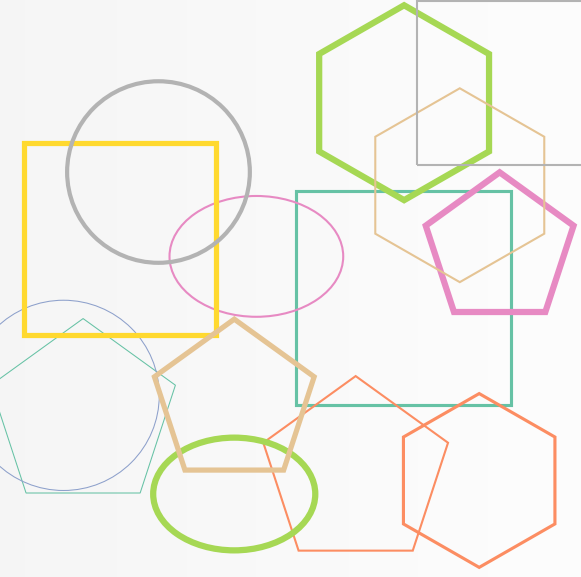[{"shape": "square", "thickness": 1.5, "radius": 0.92, "center": [0.694, 0.483]}, {"shape": "pentagon", "thickness": 0.5, "radius": 0.83, "center": [0.143, 0.281]}, {"shape": "hexagon", "thickness": 1.5, "radius": 0.75, "center": [0.824, 0.167]}, {"shape": "pentagon", "thickness": 1, "radius": 0.84, "center": [0.612, 0.181]}, {"shape": "circle", "thickness": 0.5, "radius": 0.82, "center": [0.109, 0.315]}, {"shape": "oval", "thickness": 1, "radius": 0.75, "center": [0.441, 0.555]}, {"shape": "pentagon", "thickness": 3, "radius": 0.67, "center": [0.86, 0.567]}, {"shape": "oval", "thickness": 3, "radius": 0.7, "center": [0.403, 0.144]}, {"shape": "hexagon", "thickness": 3, "radius": 0.84, "center": [0.695, 0.821]}, {"shape": "square", "thickness": 2.5, "radius": 0.83, "center": [0.206, 0.585]}, {"shape": "pentagon", "thickness": 2.5, "radius": 0.72, "center": [0.403, 0.302]}, {"shape": "hexagon", "thickness": 1, "radius": 0.84, "center": [0.791, 0.678]}, {"shape": "circle", "thickness": 2, "radius": 0.79, "center": [0.273, 0.701]}, {"shape": "square", "thickness": 1, "radius": 0.71, "center": [0.859, 0.855]}]